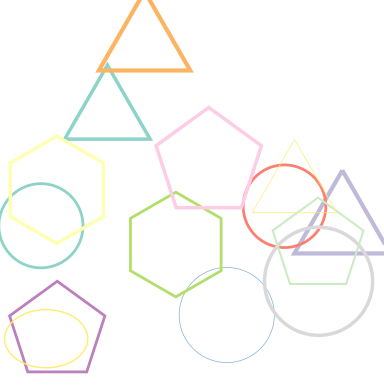[{"shape": "triangle", "thickness": 2.5, "radius": 0.64, "center": [0.279, 0.703]}, {"shape": "circle", "thickness": 2, "radius": 0.55, "center": [0.106, 0.414]}, {"shape": "hexagon", "thickness": 2.5, "radius": 0.7, "center": [0.148, 0.507]}, {"shape": "triangle", "thickness": 3, "radius": 0.72, "center": [0.889, 0.414]}, {"shape": "circle", "thickness": 2, "radius": 0.54, "center": [0.739, 0.464]}, {"shape": "circle", "thickness": 0.5, "radius": 0.62, "center": [0.589, 0.182]}, {"shape": "triangle", "thickness": 3, "radius": 0.69, "center": [0.376, 0.885]}, {"shape": "hexagon", "thickness": 2, "radius": 0.68, "center": [0.457, 0.365]}, {"shape": "pentagon", "thickness": 2.5, "radius": 0.72, "center": [0.542, 0.577]}, {"shape": "circle", "thickness": 2.5, "radius": 0.7, "center": [0.827, 0.269]}, {"shape": "pentagon", "thickness": 2, "radius": 0.65, "center": [0.149, 0.139]}, {"shape": "pentagon", "thickness": 1.5, "radius": 0.62, "center": [0.826, 0.363]}, {"shape": "oval", "thickness": 1, "radius": 0.54, "center": [0.12, 0.12]}, {"shape": "triangle", "thickness": 0.5, "radius": 0.63, "center": [0.765, 0.511]}]